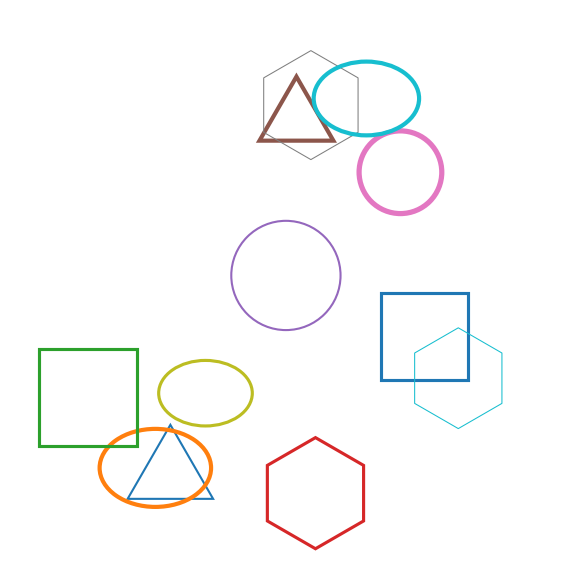[{"shape": "triangle", "thickness": 1, "radius": 0.43, "center": [0.295, 0.178]}, {"shape": "square", "thickness": 1.5, "radius": 0.38, "center": [0.735, 0.416]}, {"shape": "oval", "thickness": 2, "radius": 0.48, "center": [0.269, 0.189]}, {"shape": "square", "thickness": 1.5, "radius": 0.42, "center": [0.152, 0.311]}, {"shape": "hexagon", "thickness": 1.5, "radius": 0.48, "center": [0.546, 0.145]}, {"shape": "circle", "thickness": 1, "radius": 0.47, "center": [0.495, 0.522]}, {"shape": "triangle", "thickness": 2, "radius": 0.37, "center": [0.513, 0.793]}, {"shape": "circle", "thickness": 2.5, "radius": 0.36, "center": [0.693, 0.701]}, {"shape": "hexagon", "thickness": 0.5, "radius": 0.47, "center": [0.538, 0.817]}, {"shape": "oval", "thickness": 1.5, "radius": 0.41, "center": [0.356, 0.318]}, {"shape": "hexagon", "thickness": 0.5, "radius": 0.44, "center": [0.794, 0.344]}, {"shape": "oval", "thickness": 2, "radius": 0.46, "center": [0.634, 0.829]}]